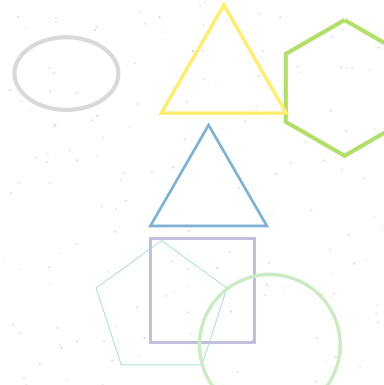[{"shape": "pentagon", "thickness": 0.5, "radius": 0.89, "center": [0.42, 0.197]}, {"shape": "square", "thickness": 2, "radius": 0.68, "center": [0.525, 0.246]}, {"shape": "triangle", "thickness": 2, "radius": 0.87, "center": [0.542, 0.5]}, {"shape": "hexagon", "thickness": 3, "radius": 0.88, "center": [0.895, 0.772]}, {"shape": "oval", "thickness": 3, "radius": 0.67, "center": [0.173, 0.809]}, {"shape": "circle", "thickness": 2.5, "radius": 0.91, "center": [0.701, 0.104]}, {"shape": "triangle", "thickness": 2.5, "radius": 0.94, "center": [0.581, 0.8]}]